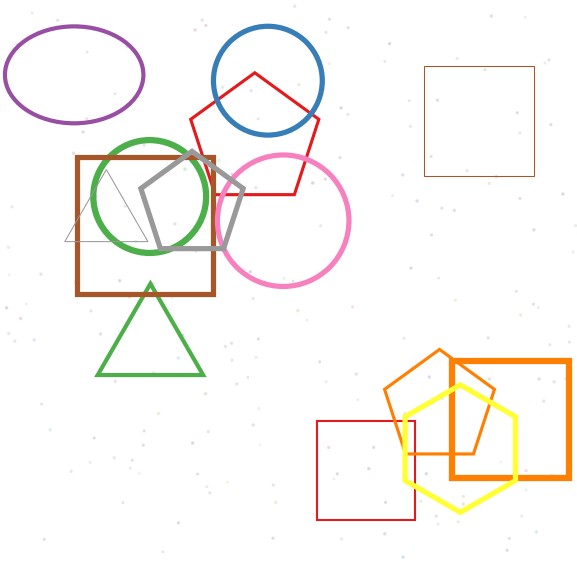[{"shape": "pentagon", "thickness": 1.5, "radius": 0.58, "center": [0.441, 0.756]}, {"shape": "square", "thickness": 1, "radius": 0.43, "center": [0.634, 0.184]}, {"shape": "circle", "thickness": 2.5, "radius": 0.47, "center": [0.464, 0.859]}, {"shape": "circle", "thickness": 3, "radius": 0.49, "center": [0.259, 0.659]}, {"shape": "triangle", "thickness": 2, "radius": 0.53, "center": [0.26, 0.402]}, {"shape": "oval", "thickness": 2, "radius": 0.6, "center": [0.128, 0.87]}, {"shape": "square", "thickness": 3, "radius": 0.51, "center": [0.884, 0.272]}, {"shape": "pentagon", "thickness": 1.5, "radius": 0.5, "center": [0.761, 0.294]}, {"shape": "hexagon", "thickness": 2.5, "radius": 0.55, "center": [0.797, 0.222]}, {"shape": "square", "thickness": 2.5, "radius": 0.59, "center": [0.251, 0.608]}, {"shape": "square", "thickness": 0.5, "radius": 0.48, "center": [0.829, 0.789]}, {"shape": "circle", "thickness": 2.5, "radius": 0.57, "center": [0.49, 0.617]}, {"shape": "triangle", "thickness": 0.5, "radius": 0.42, "center": [0.184, 0.622]}, {"shape": "pentagon", "thickness": 2.5, "radius": 0.47, "center": [0.332, 0.644]}]